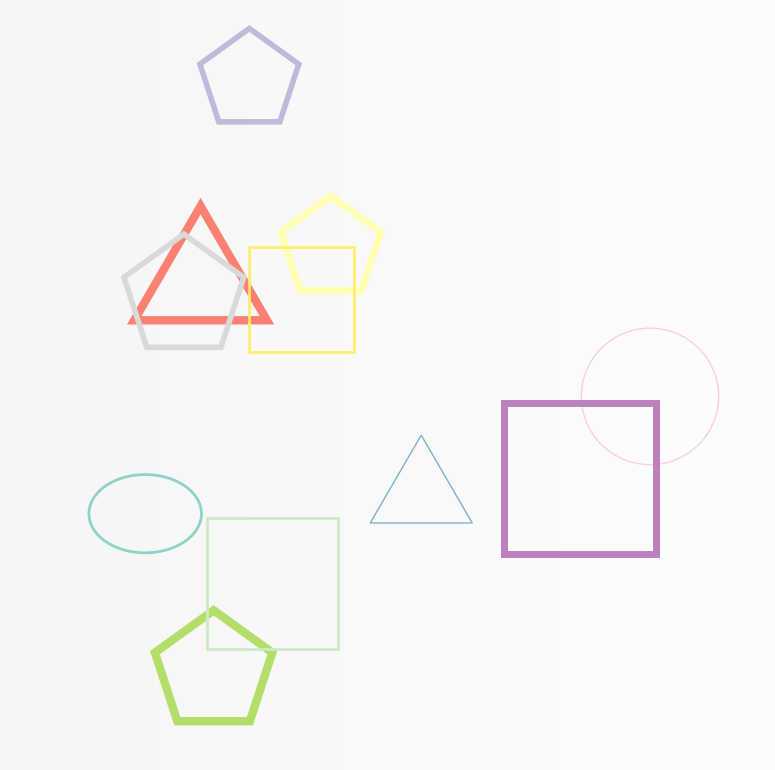[{"shape": "oval", "thickness": 1, "radius": 0.36, "center": [0.187, 0.333]}, {"shape": "pentagon", "thickness": 2.5, "radius": 0.34, "center": [0.427, 0.678]}, {"shape": "pentagon", "thickness": 2, "radius": 0.34, "center": [0.322, 0.896]}, {"shape": "triangle", "thickness": 3, "radius": 0.49, "center": [0.259, 0.633]}, {"shape": "triangle", "thickness": 0.5, "radius": 0.38, "center": [0.544, 0.359]}, {"shape": "pentagon", "thickness": 3, "radius": 0.4, "center": [0.276, 0.128]}, {"shape": "circle", "thickness": 0.5, "radius": 0.44, "center": [0.839, 0.485]}, {"shape": "pentagon", "thickness": 2, "radius": 0.41, "center": [0.237, 0.615]}, {"shape": "square", "thickness": 2.5, "radius": 0.49, "center": [0.749, 0.379]}, {"shape": "square", "thickness": 1, "radius": 0.42, "center": [0.351, 0.242]}, {"shape": "square", "thickness": 1, "radius": 0.34, "center": [0.389, 0.611]}]